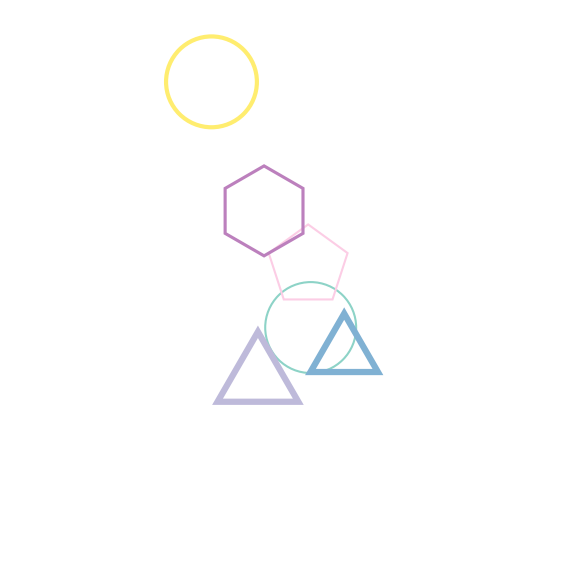[{"shape": "circle", "thickness": 1, "radius": 0.39, "center": [0.538, 0.432]}, {"shape": "triangle", "thickness": 3, "radius": 0.4, "center": [0.447, 0.344]}, {"shape": "triangle", "thickness": 3, "radius": 0.34, "center": [0.596, 0.389]}, {"shape": "pentagon", "thickness": 1, "radius": 0.36, "center": [0.534, 0.539]}, {"shape": "hexagon", "thickness": 1.5, "radius": 0.39, "center": [0.457, 0.634]}, {"shape": "circle", "thickness": 2, "radius": 0.39, "center": [0.366, 0.857]}]